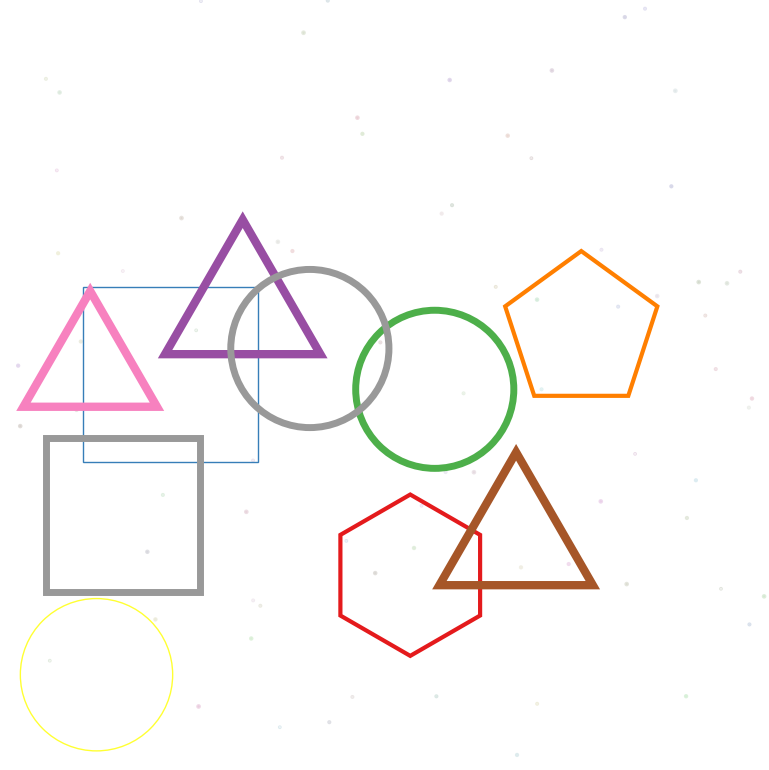[{"shape": "hexagon", "thickness": 1.5, "radius": 0.52, "center": [0.533, 0.253]}, {"shape": "square", "thickness": 0.5, "radius": 0.57, "center": [0.221, 0.514]}, {"shape": "circle", "thickness": 2.5, "radius": 0.51, "center": [0.565, 0.494]}, {"shape": "triangle", "thickness": 3, "radius": 0.58, "center": [0.315, 0.598]}, {"shape": "pentagon", "thickness": 1.5, "radius": 0.52, "center": [0.755, 0.57]}, {"shape": "circle", "thickness": 0.5, "radius": 0.49, "center": [0.125, 0.124]}, {"shape": "triangle", "thickness": 3, "radius": 0.58, "center": [0.67, 0.298]}, {"shape": "triangle", "thickness": 3, "radius": 0.5, "center": [0.117, 0.522]}, {"shape": "circle", "thickness": 2.5, "radius": 0.51, "center": [0.402, 0.547]}, {"shape": "square", "thickness": 2.5, "radius": 0.5, "center": [0.16, 0.331]}]